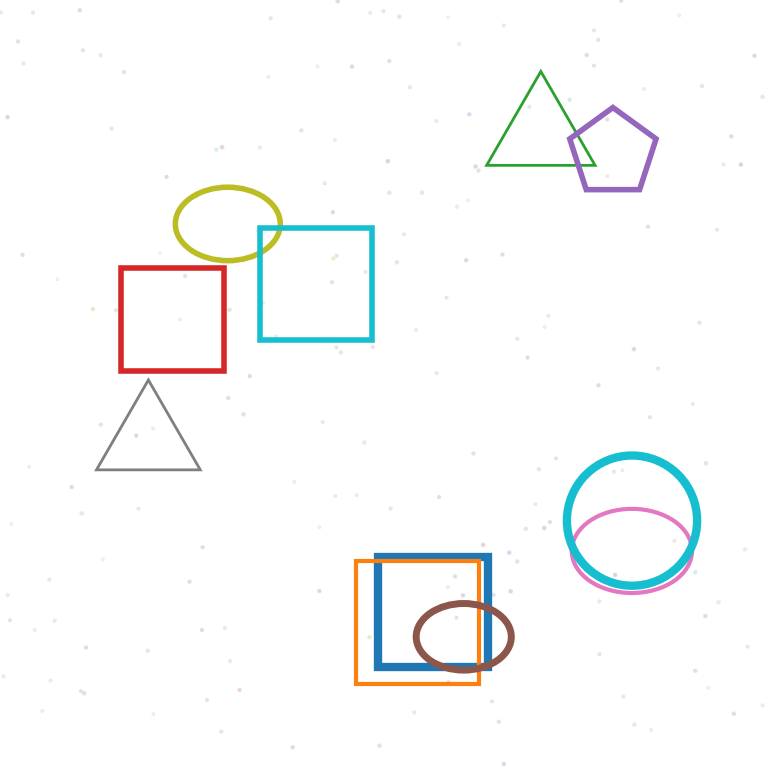[{"shape": "square", "thickness": 3, "radius": 0.36, "center": [0.562, 0.205]}, {"shape": "square", "thickness": 1.5, "radius": 0.4, "center": [0.542, 0.192]}, {"shape": "triangle", "thickness": 1, "radius": 0.41, "center": [0.702, 0.826]}, {"shape": "square", "thickness": 2, "radius": 0.34, "center": [0.224, 0.585]}, {"shape": "pentagon", "thickness": 2, "radius": 0.29, "center": [0.796, 0.801]}, {"shape": "oval", "thickness": 2.5, "radius": 0.31, "center": [0.602, 0.173]}, {"shape": "oval", "thickness": 1.5, "radius": 0.39, "center": [0.821, 0.285]}, {"shape": "triangle", "thickness": 1, "radius": 0.39, "center": [0.193, 0.429]}, {"shape": "oval", "thickness": 2, "radius": 0.34, "center": [0.296, 0.709]}, {"shape": "square", "thickness": 2, "radius": 0.36, "center": [0.41, 0.631]}, {"shape": "circle", "thickness": 3, "radius": 0.42, "center": [0.821, 0.324]}]